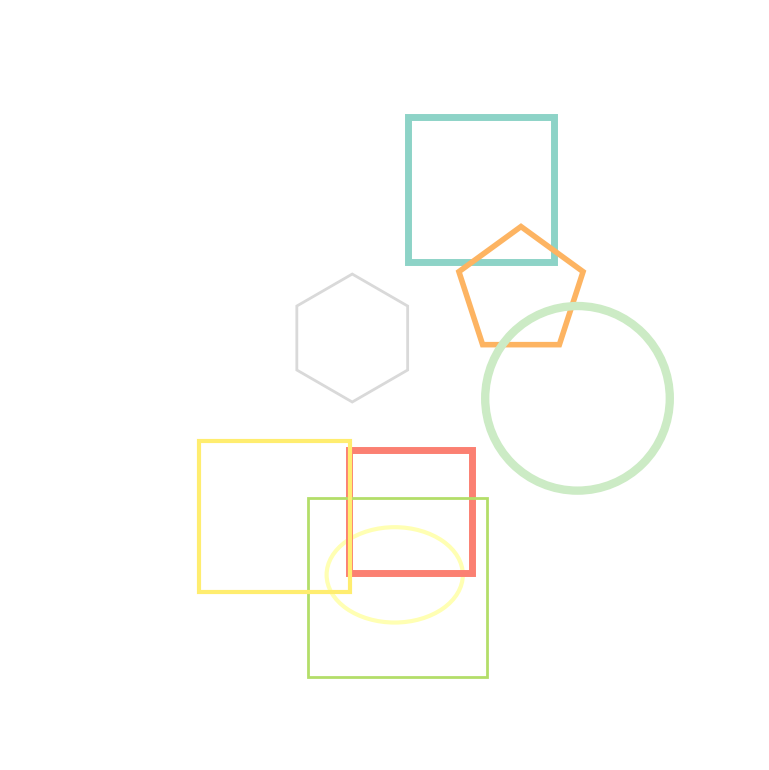[{"shape": "square", "thickness": 2.5, "radius": 0.47, "center": [0.625, 0.754]}, {"shape": "oval", "thickness": 1.5, "radius": 0.44, "center": [0.513, 0.253]}, {"shape": "square", "thickness": 2.5, "radius": 0.4, "center": [0.533, 0.336]}, {"shape": "pentagon", "thickness": 2, "radius": 0.42, "center": [0.677, 0.621]}, {"shape": "square", "thickness": 1, "radius": 0.58, "center": [0.516, 0.238]}, {"shape": "hexagon", "thickness": 1, "radius": 0.42, "center": [0.457, 0.561]}, {"shape": "circle", "thickness": 3, "radius": 0.6, "center": [0.75, 0.483]}, {"shape": "square", "thickness": 1.5, "radius": 0.49, "center": [0.357, 0.329]}]